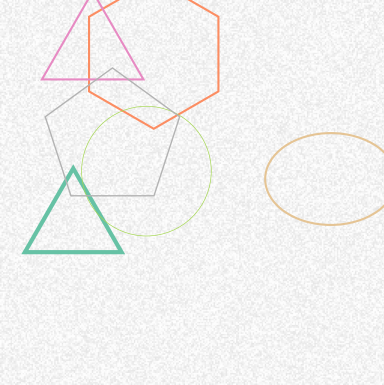[{"shape": "triangle", "thickness": 3, "radius": 0.73, "center": [0.19, 0.418]}, {"shape": "hexagon", "thickness": 1.5, "radius": 0.97, "center": [0.399, 0.86]}, {"shape": "triangle", "thickness": 1.5, "radius": 0.76, "center": [0.241, 0.87]}, {"shape": "circle", "thickness": 0.5, "radius": 0.84, "center": [0.38, 0.555]}, {"shape": "oval", "thickness": 1.5, "radius": 0.85, "center": [0.859, 0.535]}, {"shape": "pentagon", "thickness": 1, "radius": 0.92, "center": [0.292, 0.64]}]